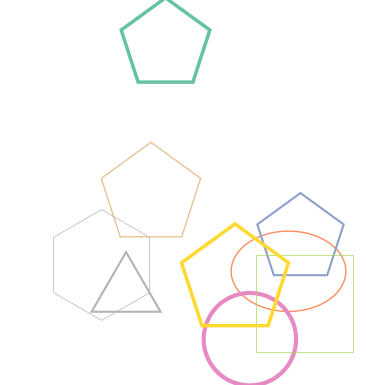[{"shape": "pentagon", "thickness": 2.5, "radius": 0.61, "center": [0.43, 0.885]}, {"shape": "oval", "thickness": 1, "radius": 0.74, "center": [0.749, 0.295]}, {"shape": "pentagon", "thickness": 1.5, "radius": 0.59, "center": [0.78, 0.381]}, {"shape": "circle", "thickness": 3, "radius": 0.6, "center": [0.649, 0.119]}, {"shape": "square", "thickness": 0.5, "radius": 0.63, "center": [0.792, 0.212]}, {"shape": "pentagon", "thickness": 2.5, "radius": 0.73, "center": [0.61, 0.272]}, {"shape": "pentagon", "thickness": 1, "radius": 0.68, "center": [0.392, 0.495]}, {"shape": "hexagon", "thickness": 0.5, "radius": 0.72, "center": [0.264, 0.312]}, {"shape": "triangle", "thickness": 1.5, "radius": 0.52, "center": [0.327, 0.242]}]